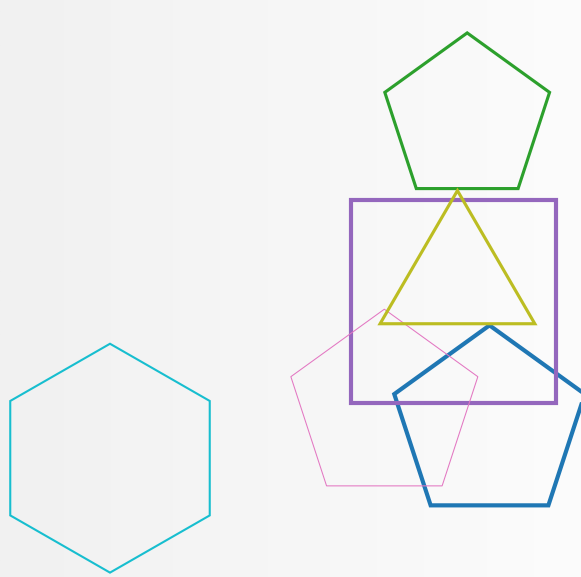[{"shape": "pentagon", "thickness": 2, "radius": 0.86, "center": [0.842, 0.263]}, {"shape": "pentagon", "thickness": 1.5, "radius": 0.74, "center": [0.804, 0.793]}, {"shape": "square", "thickness": 2, "radius": 0.88, "center": [0.78, 0.477]}, {"shape": "pentagon", "thickness": 0.5, "radius": 0.85, "center": [0.661, 0.295]}, {"shape": "triangle", "thickness": 1.5, "radius": 0.77, "center": [0.787, 0.515]}, {"shape": "hexagon", "thickness": 1, "radius": 0.99, "center": [0.189, 0.206]}]